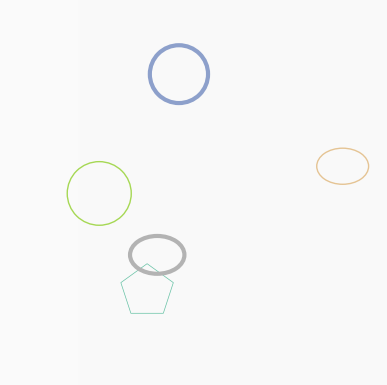[{"shape": "pentagon", "thickness": 0.5, "radius": 0.36, "center": [0.38, 0.244]}, {"shape": "circle", "thickness": 3, "radius": 0.38, "center": [0.462, 0.807]}, {"shape": "circle", "thickness": 1, "radius": 0.41, "center": [0.256, 0.498]}, {"shape": "oval", "thickness": 1, "radius": 0.33, "center": [0.884, 0.568]}, {"shape": "oval", "thickness": 3, "radius": 0.35, "center": [0.406, 0.338]}]